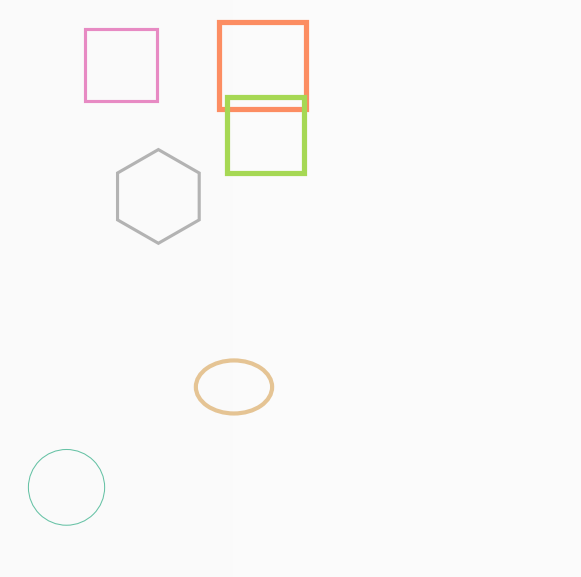[{"shape": "circle", "thickness": 0.5, "radius": 0.33, "center": [0.114, 0.155]}, {"shape": "square", "thickness": 2.5, "radius": 0.37, "center": [0.451, 0.886]}, {"shape": "square", "thickness": 1.5, "radius": 0.31, "center": [0.208, 0.887]}, {"shape": "square", "thickness": 2.5, "radius": 0.33, "center": [0.457, 0.765]}, {"shape": "oval", "thickness": 2, "radius": 0.33, "center": [0.403, 0.329]}, {"shape": "hexagon", "thickness": 1.5, "radius": 0.41, "center": [0.272, 0.659]}]